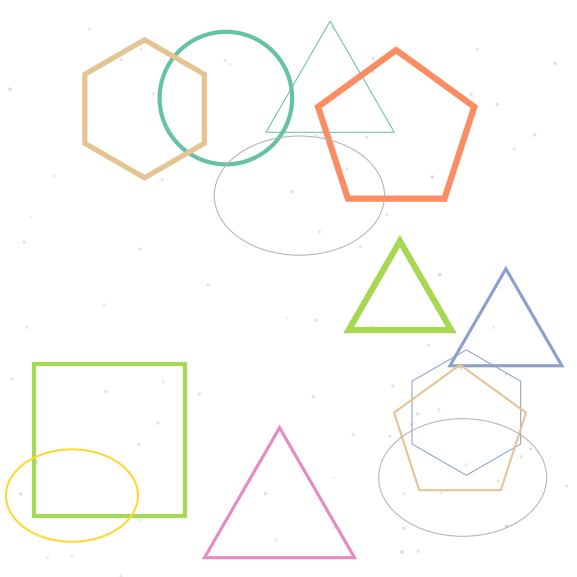[{"shape": "triangle", "thickness": 0.5, "radius": 0.64, "center": [0.572, 0.834]}, {"shape": "circle", "thickness": 2, "radius": 0.57, "center": [0.391, 0.829]}, {"shape": "pentagon", "thickness": 3, "radius": 0.71, "center": [0.686, 0.77]}, {"shape": "triangle", "thickness": 1.5, "radius": 0.56, "center": [0.876, 0.422]}, {"shape": "hexagon", "thickness": 0.5, "radius": 0.54, "center": [0.808, 0.285]}, {"shape": "triangle", "thickness": 1.5, "radius": 0.75, "center": [0.484, 0.108]}, {"shape": "square", "thickness": 2, "radius": 0.66, "center": [0.19, 0.237]}, {"shape": "triangle", "thickness": 3, "radius": 0.51, "center": [0.693, 0.479]}, {"shape": "oval", "thickness": 1, "radius": 0.57, "center": [0.125, 0.141]}, {"shape": "pentagon", "thickness": 1, "radius": 0.6, "center": [0.797, 0.247]}, {"shape": "hexagon", "thickness": 2.5, "radius": 0.6, "center": [0.25, 0.811]}, {"shape": "oval", "thickness": 0.5, "radius": 0.73, "center": [0.801, 0.172]}, {"shape": "oval", "thickness": 0.5, "radius": 0.74, "center": [0.518, 0.66]}]